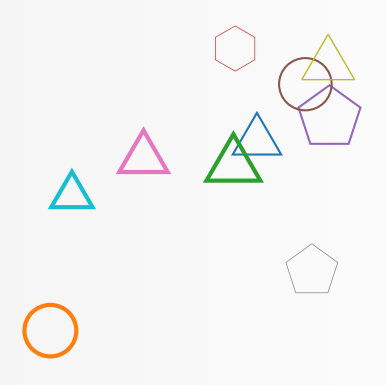[{"shape": "triangle", "thickness": 1.5, "radius": 0.36, "center": [0.663, 0.635]}, {"shape": "circle", "thickness": 3, "radius": 0.33, "center": [0.13, 0.141]}, {"shape": "triangle", "thickness": 3, "radius": 0.4, "center": [0.602, 0.571]}, {"shape": "hexagon", "thickness": 0.5, "radius": 0.29, "center": [0.607, 0.874]}, {"shape": "pentagon", "thickness": 1.5, "radius": 0.42, "center": [0.85, 0.695]}, {"shape": "circle", "thickness": 1.5, "radius": 0.34, "center": [0.788, 0.781]}, {"shape": "triangle", "thickness": 3, "radius": 0.36, "center": [0.37, 0.589]}, {"shape": "pentagon", "thickness": 0.5, "radius": 0.35, "center": [0.805, 0.296]}, {"shape": "triangle", "thickness": 1, "radius": 0.39, "center": [0.847, 0.832]}, {"shape": "triangle", "thickness": 3, "radius": 0.31, "center": [0.186, 0.493]}]